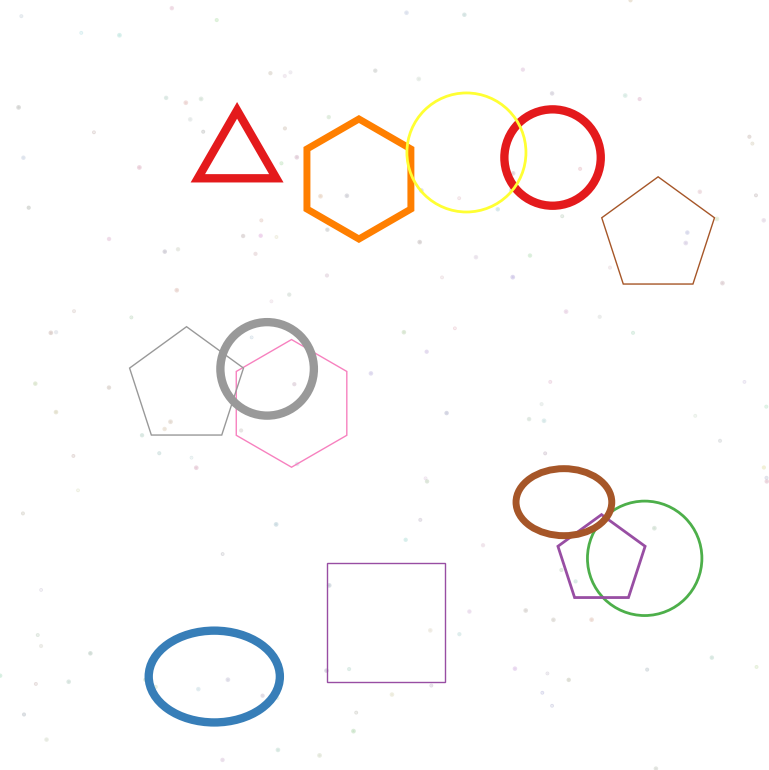[{"shape": "triangle", "thickness": 3, "radius": 0.29, "center": [0.308, 0.798]}, {"shape": "circle", "thickness": 3, "radius": 0.31, "center": [0.718, 0.795]}, {"shape": "oval", "thickness": 3, "radius": 0.43, "center": [0.278, 0.121]}, {"shape": "circle", "thickness": 1, "radius": 0.37, "center": [0.837, 0.275]}, {"shape": "pentagon", "thickness": 1, "radius": 0.3, "center": [0.781, 0.272]}, {"shape": "square", "thickness": 0.5, "radius": 0.38, "center": [0.501, 0.191]}, {"shape": "hexagon", "thickness": 2.5, "radius": 0.39, "center": [0.466, 0.768]}, {"shape": "circle", "thickness": 1, "radius": 0.39, "center": [0.606, 0.802]}, {"shape": "pentagon", "thickness": 0.5, "radius": 0.38, "center": [0.855, 0.693]}, {"shape": "oval", "thickness": 2.5, "radius": 0.31, "center": [0.732, 0.348]}, {"shape": "hexagon", "thickness": 0.5, "radius": 0.41, "center": [0.379, 0.476]}, {"shape": "pentagon", "thickness": 0.5, "radius": 0.39, "center": [0.242, 0.498]}, {"shape": "circle", "thickness": 3, "radius": 0.3, "center": [0.347, 0.521]}]